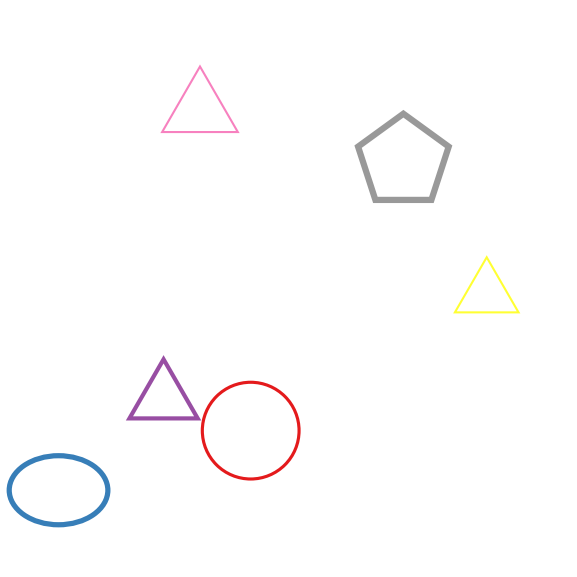[{"shape": "circle", "thickness": 1.5, "radius": 0.42, "center": [0.434, 0.253]}, {"shape": "oval", "thickness": 2.5, "radius": 0.43, "center": [0.101, 0.15]}, {"shape": "triangle", "thickness": 2, "radius": 0.34, "center": [0.283, 0.309]}, {"shape": "triangle", "thickness": 1, "radius": 0.32, "center": [0.843, 0.49]}, {"shape": "triangle", "thickness": 1, "radius": 0.38, "center": [0.346, 0.808]}, {"shape": "pentagon", "thickness": 3, "radius": 0.41, "center": [0.699, 0.72]}]